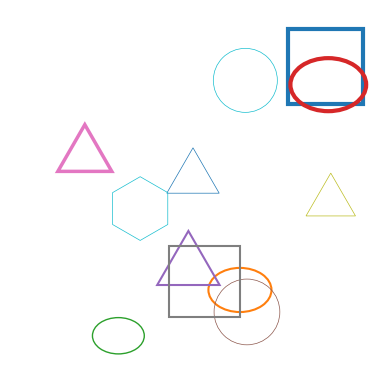[{"shape": "triangle", "thickness": 0.5, "radius": 0.39, "center": [0.501, 0.538]}, {"shape": "square", "thickness": 3, "radius": 0.49, "center": [0.846, 0.827]}, {"shape": "oval", "thickness": 1.5, "radius": 0.41, "center": [0.623, 0.247]}, {"shape": "oval", "thickness": 1, "radius": 0.34, "center": [0.307, 0.128]}, {"shape": "oval", "thickness": 3, "radius": 0.49, "center": [0.853, 0.78]}, {"shape": "triangle", "thickness": 1.5, "radius": 0.47, "center": [0.489, 0.306]}, {"shape": "circle", "thickness": 0.5, "radius": 0.43, "center": [0.641, 0.19]}, {"shape": "triangle", "thickness": 2.5, "radius": 0.4, "center": [0.22, 0.595]}, {"shape": "square", "thickness": 1.5, "radius": 0.46, "center": [0.53, 0.269]}, {"shape": "triangle", "thickness": 0.5, "radius": 0.37, "center": [0.859, 0.476]}, {"shape": "hexagon", "thickness": 0.5, "radius": 0.41, "center": [0.364, 0.458]}, {"shape": "circle", "thickness": 0.5, "radius": 0.42, "center": [0.637, 0.791]}]